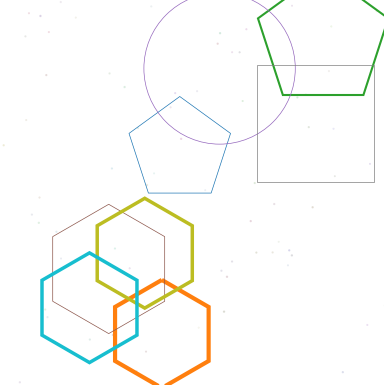[{"shape": "pentagon", "thickness": 0.5, "radius": 0.69, "center": [0.467, 0.611]}, {"shape": "hexagon", "thickness": 3, "radius": 0.7, "center": [0.42, 0.133]}, {"shape": "pentagon", "thickness": 1.5, "radius": 0.89, "center": [0.839, 0.897]}, {"shape": "circle", "thickness": 0.5, "radius": 0.98, "center": [0.57, 0.822]}, {"shape": "hexagon", "thickness": 0.5, "radius": 0.84, "center": [0.282, 0.301]}, {"shape": "square", "thickness": 0.5, "radius": 0.76, "center": [0.819, 0.679]}, {"shape": "hexagon", "thickness": 2.5, "radius": 0.71, "center": [0.376, 0.342]}, {"shape": "hexagon", "thickness": 2.5, "radius": 0.71, "center": [0.232, 0.201]}]